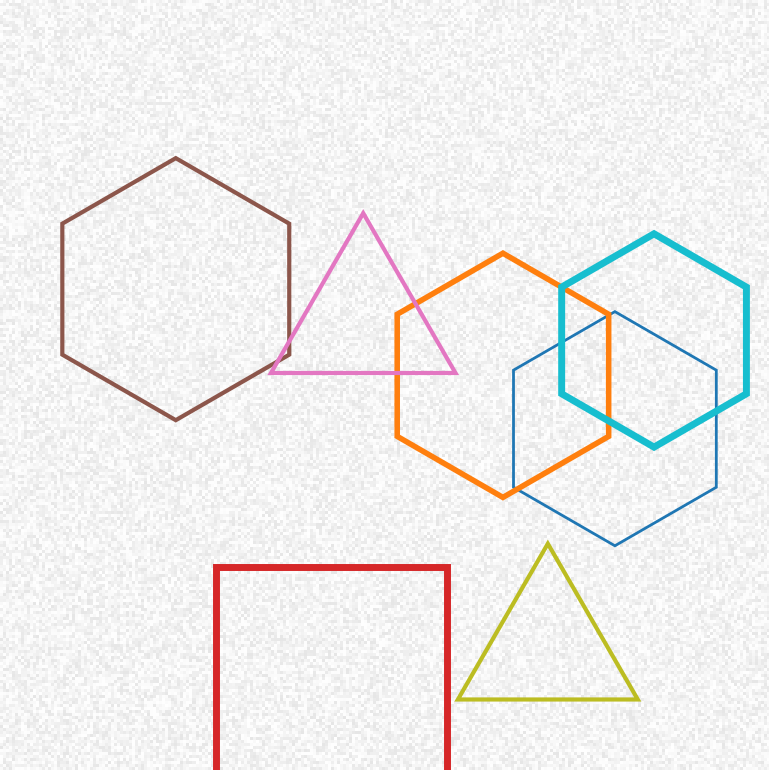[{"shape": "hexagon", "thickness": 1, "radius": 0.76, "center": [0.799, 0.443]}, {"shape": "hexagon", "thickness": 2, "radius": 0.79, "center": [0.653, 0.513]}, {"shape": "square", "thickness": 2.5, "radius": 0.75, "center": [0.43, 0.114]}, {"shape": "hexagon", "thickness": 1.5, "radius": 0.85, "center": [0.228, 0.624]}, {"shape": "triangle", "thickness": 1.5, "radius": 0.69, "center": [0.472, 0.585]}, {"shape": "triangle", "thickness": 1.5, "radius": 0.67, "center": [0.711, 0.159]}, {"shape": "hexagon", "thickness": 2.5, "radius": 0.69, "center": [0.849, 0.558]}]